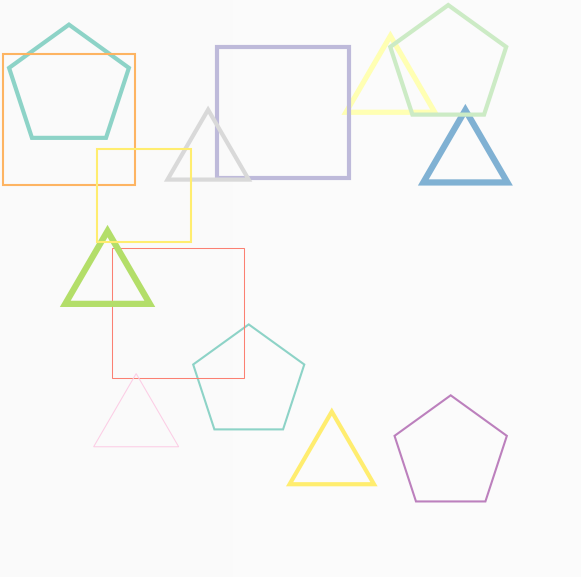[{"shape": "pentagon", "thickness": 2, "radius": 0.54, "center": [0.119, 0.848]}, {"shape": "pentagon", "thickness": 1, "radius": 0.5, "center": [0.428, 0.337]}, {"shape": "triangle", "thickness": 2.5, "radius": 0.44, "center": [0.672, 0.849]}, {"shape": "square", "thickness": 2, "radius": 0.56, "center": [0.487, 0.805]}, {"shape": "square", "thickness": 0.5, "radius": 0.57, "center": [0.307, 0.457]}, {"shape": "triangle", "thickness": 3, "radius": 0.42, "center": [0.801, 0.725]}, {"shape": "square", "thickness": 1, "radius": 0.57, "center": [0.119, 0.792]}, {"shape": "triangle", "thickness": 3, "radius": 0.42, "center": [0.185, 0.515]}, {"shape": "triangle", "thickness": 0.5, "radius": 0.42, "center": [0.234, 0.268]}, {"shape": "triangle", "thickness": 2, "radius": 0.4, "center": [0.358, 0.728]}, {"shape": "pentagon", "thickness": 1, "radius": 0.51, "center": [0.775, 0.213]}, {"shape": "pentagon", "thickness": 2, "radius": 0.52, "center": [0.771, 0.886]}, {"shape": "triangle", "thickness": 2, "radius": 0.42, "center": [0.571, 0.203]}, {"shape": "square", "thickness": 1, "radius": 0.4, "center": [0.248, 0.661]}]